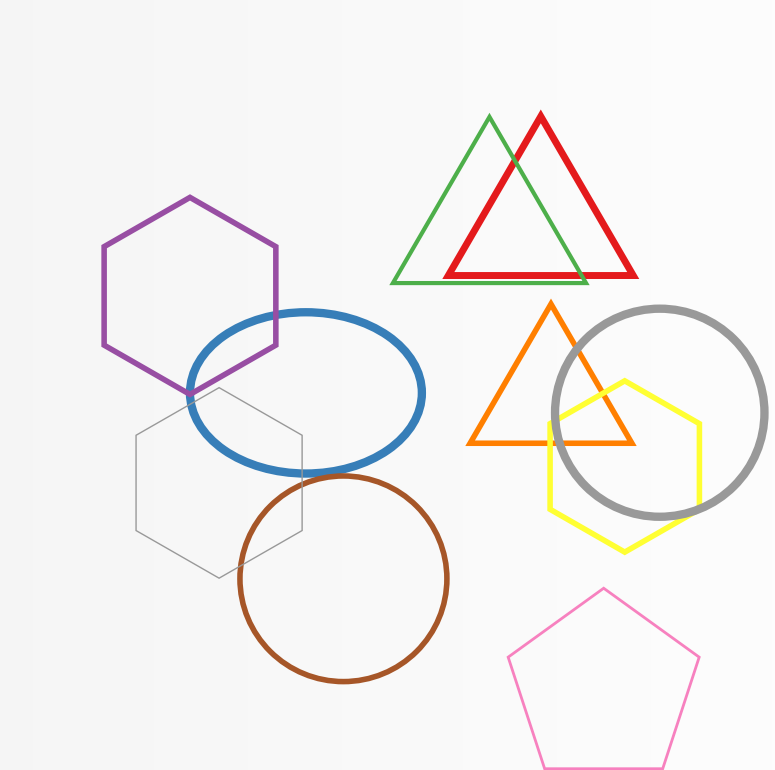[{"shape": "triangle", "thickness": 2.5, "radius": 0.69, "center": [0.698, 0.711]}, {"shape": "oval", "thickness": 3, "radius": 0.75, "center": [0.395, 0.49]}, {"shape": "triangle", "thickness": 1.5, "radius": 0.72, "center": [0.632, 0.704]}, {"shape": "hexagon", "thickness": 2, "radius": 0.64, "center": [0.245, 0.616]}, {"shape": "triangle", "thickness": 2, "radius": 0.6, "center": [0.711, 0.485]}, {"shape": "hexagon", "thickness": 2, "radius": 0.56, "center": [0.806, 0.394]}, {"shape": "circle", "thickness": 2, "radius": 0.67, "center": [0.443, 0.248]}, {"shape": "pentagon", "thickness": 1, "radius": 0.65, "center": [0.779, 0.106]}, {"shape": "circle", "thickness": 3, "radius": 0.68, "center": [0.851, 0.464]}, {"shape": "hexagon", "thickness": 0.5, "radius": 0.62, "center": [0.283, 0.373]}]